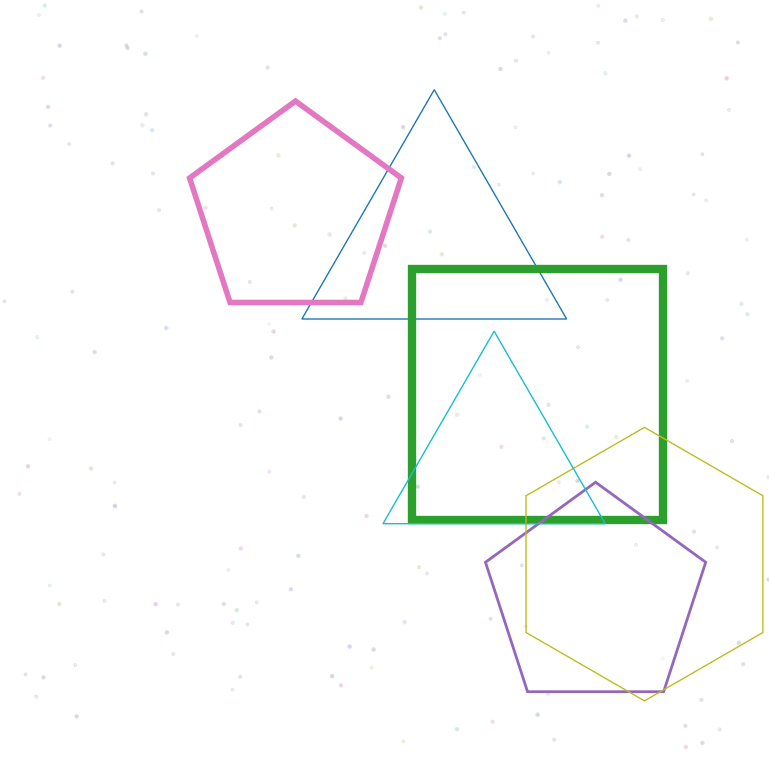[{"shape": "triangle", "thickness": 0.5, "radius": 0.99, "center": [0.564, 0.685]}, {"shape": "square", "thickness": 3, "radius": 0.82, "center": [0.698, 0.488]}, {"shape": "pentagon", "thickness": 1, "radius": 0.75, "center": [0.773, 0.223]}, {"shape": "pentagon", "thickness": 2, "radius": 0.72, "center": [0.384, 0.724]}, {"shape": "hexagon", "thickness": 0.5, "radius": 0.89, "center": [0.837, 0.267]}, {"shape": "triangle", "thickness": 0.5, "radius": 0.83, "center": [0.642, 0.403]}]